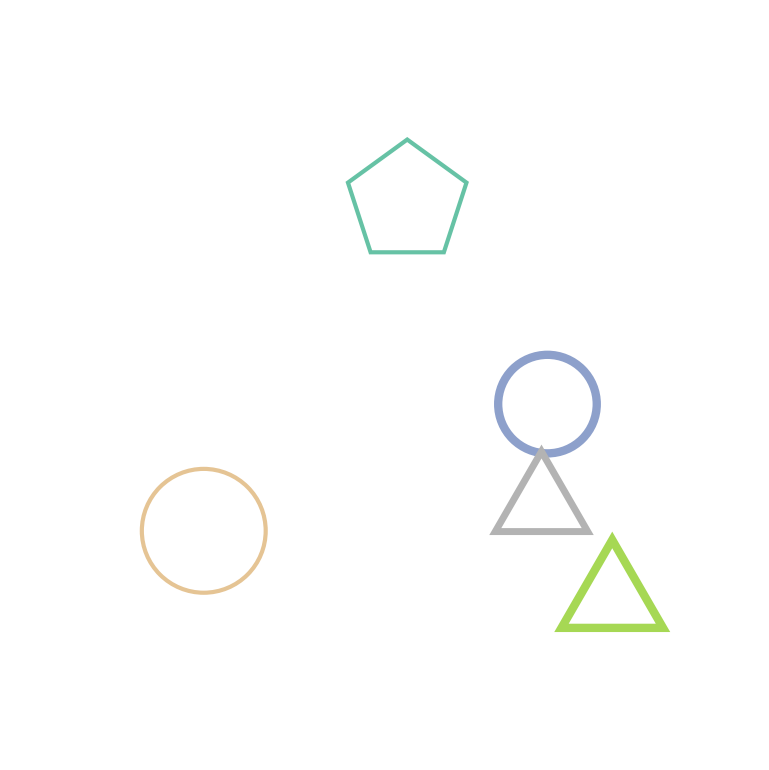[{"shape": "pentagon", "thickness": 1.5, "radius": 0.4, "center": [0.529, 0.738]}, {"shape": "circle", "thickness": 3, "radius": 0.32, "center": [0.711, 0.475]}, {"shape": "triangle", "thickness": 3, "radius": 0.38, "center": [0.795, 0.223]}, {"shape": "circle", "thickness": 1.5, "radius": 0.4, "center": [0.265, 0.311]}, {"shape": "triangle", "thickness": 2.5, "radius": 0.35, "center": [0.703, 0.344]}]